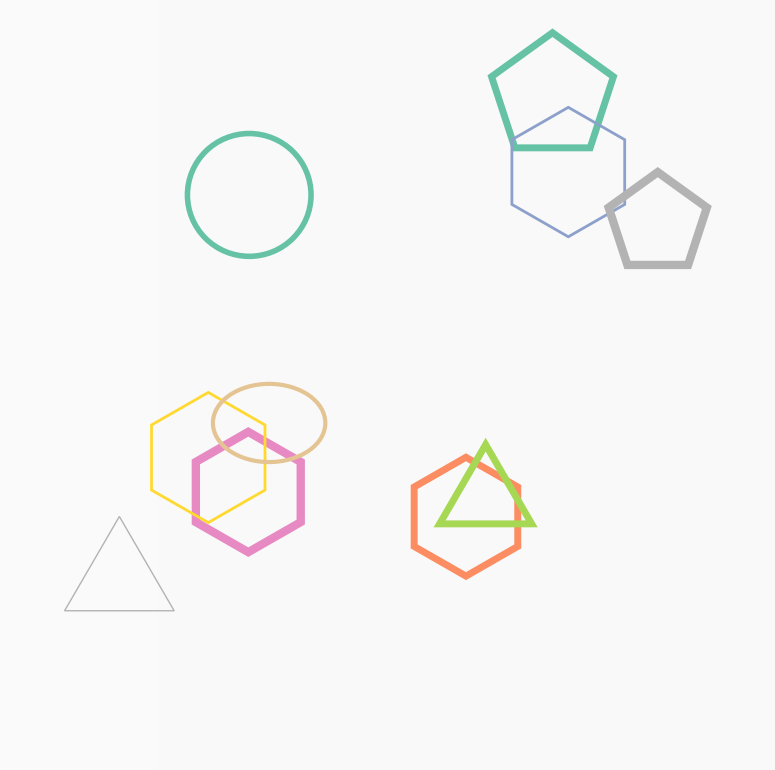[{"shape": "circle", "thickness": 2, "radius": 0.4, "center": [0.322, 0.747]}, {"shape": "pentagon", "thickness": 2.5, "radius": 0.41, "center": [0.713, 0.875]}, {"shape": "hexagon", "thickness": 2.5, "radius": 0.39, "center": [0.601, 0.329]}, {"shape": "hexagon", "thickness": 1, "radius": 0.42, "center": [0.733, 0.777]}, {"shape": "hexagon", "thickness": 3, "radius": 0.39, "center": [0.32, 0.361]}, {"shape": "triangle", "thickness": 2.5, "radius": 0.34, "center": [0.627, 0.354]}, {"shape": "hexagon", "thickness": 1, "radius": 0.42, "center": [0.269, 0.406]}, {"shape": "oval", "thickness": 1.5, "radius": 0.36, "center": [0.347, 0.451]}, {"shape": "pentagon", "thickness": 3, "radius": 0.33, "center": [0.849, 0.71]}, {"shape": "triangle", "thickness": 0.5, "radius": 0.41, "center": [0.154, 0.248]}]